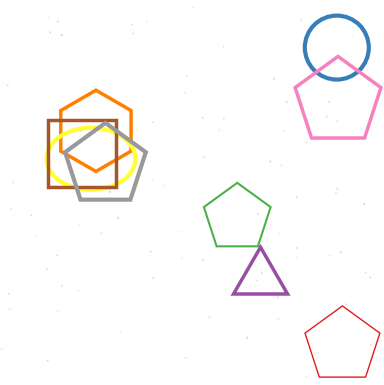[{"shape": "pentagon", "thickness": 1, "radius": 0.51, "center": [0.889, 0.103]}, {"shape": "circle", "thickness": 3, "radius": 0.42, "center": [0.875, 0.876]}, {"shape": "pentagon", "thickness": 1.5, "radius": 0.46, "center": [0.616, 0.434]}, {"shape": "triangle", "thickness": 2.5, "radius": 0.41, "center": [0.677, 0.277]}, {"shape": "hexagon", "thickness": 2.5, "radius": 0.53, "center": [0.249, 0.66]}, {"shape": "oval", "thickness": 3, "radius": 0.58, "center": [0.236, 0.588]}, {"shape": "square", "thickness": 2.5, "radius": 0.44, "center": [0.213, 0.601]}, {"shape": "pentagon", "thickness": 2.5, "radius": 0.59, "center": [0.878, 0.736]}, {"shape": "pentagon", "thickness": 3, "radius": 0.55, "center": [0.274, 0.571]}]